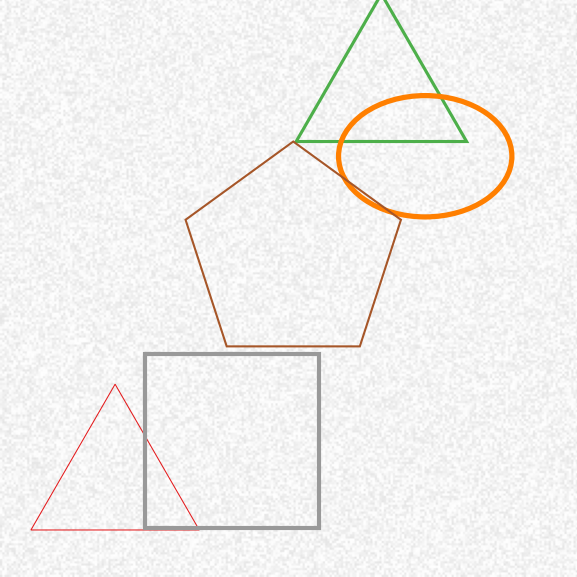[{"shape": "triangle", "thickness": 0.5, "radius": 0.84, "center": [0.199, 0.166]}, {"shape": "triangle", "thickness": 1.5, "radius": 0.85, "center": [0.66, 0.839]}, {"shape": "oval", "thickness": 2.5, "radius": 0.75, "center": [0.736, 0.729]}, {"shape": "pentagon", "thickness": 1, "radius": 0.98, "center": [0.508, 0.558]}, {"shape": "square", "thickness": 2, "radius": 0.75, "center": [0.401, 0.236]}]